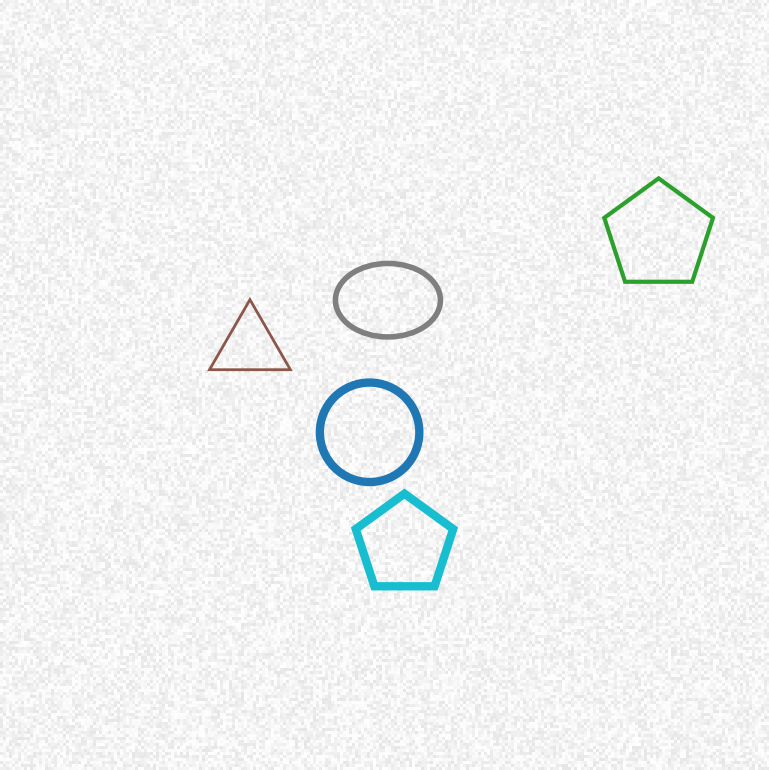[{"shape": "circle", "thickness": 3, "radius": 0.32, "center": [0.48, 0.439]}, {"shape": "pentagon", "thickness": 1.5, "radius": 0.37, "center": [0.855, 0.694]}, {"shape": "triangle", "thickness": 1, "radius": 0.3, "center": [0.325, 0.55]}, {"shape": "oval", "thickness": 2, "radius": 0.34, "center": [0.504, 0.61]}, {"shape": "pentagon", "thickness": 3, "radius": 0.33, "center": [0.525, 0.292]}]